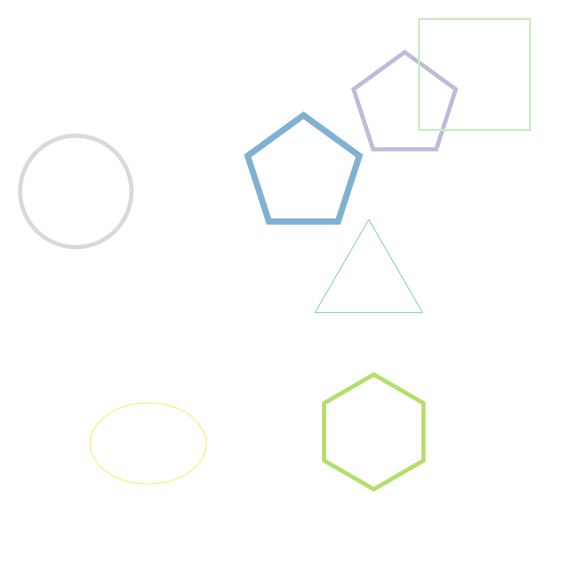[{"shape": "triangle", "thickness": 0.5, "radius": 0.54, "center": [0.639, 0.512]}, {"shape": "pentagon", "thickness": 2, "radius": 0.47, "center": [0.701, 0.816]}, {"shape": "pentagon", "thickness": 3, "radius": 0.51, "center": [0.526, 0.698]}, {"shape": "hexagon", "thickness": 2, "radius": 0.5, "center": [0.647, 0.251]}, {"shape": "circle", "thickness": 2, "radius": 0.48, "center": [0.131, 0.668]}, {"shape": "square", "thickness": 1, "radius": 0.48, "center": [0.822, 0.87]}, {"shape": "oval", "thickness": 0.5, "radius": 0.5, "center": [0.257, 0.231]}]